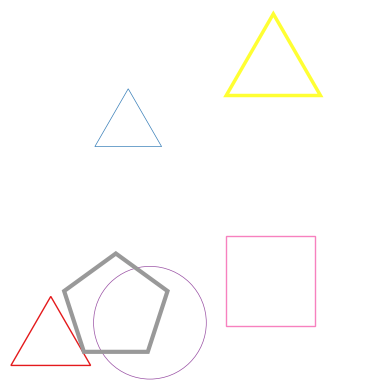[{"shape": "triangle", "thickness": 1, "radius": 0.6, "center": [0.132, 0.111]}, {"shape": "triangle", "thickness": 0.5, "radius": 0.5, "center": [0.333, 0.669]}, {"shape": "circle", "thickness": 0.5, "radius": 0.73, "center": [0.389, 0.162]}, {"shape": "triangle", "thickness": 2.5, "radius": 0.71, "center": [0.71, 0.823]}, {"shape": "square", "thickness": 1, "radius": 0.58, "center": [0.703, 0.27]}, {"shape": "pentagon", "thickness": 3, "radius": 0.71, "center": [0.301, 0.2]}]